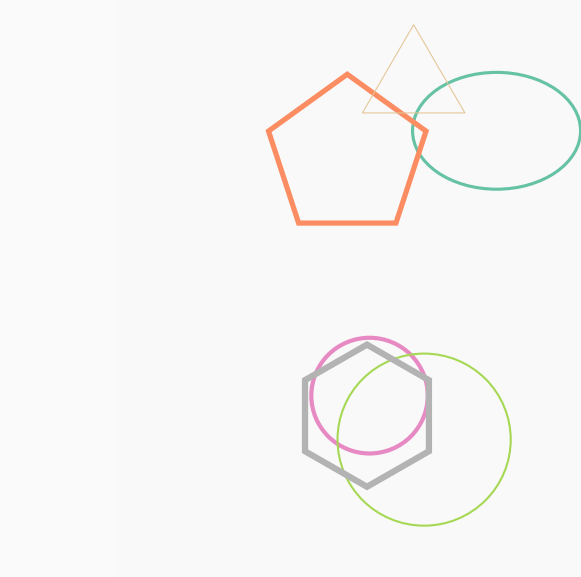[{"shape": "oval", "thickness": 1.5, "radius": 0.72, "center": [0.854, 0.773]}, {"shape": "pentagon", "thickness": 2.5, "radius": 0.71, "center": [0.597, 0.728]}, {"shape": "circle", "thickness": 2, "radius": 0.5, "center": [0.636, 0.314]}, {"shape": "circle", "thickness": 1, "radius": 0.74, "center": [0.73, 0.238]}, {"shape": "triangle", "thickness": 0.5, "radius": 0.51, "center": [0.712, 0.854]}, {"shape": "hexagon", "thickness": 3, "radius": 0.62, "center": [0.631, 0.279]}]